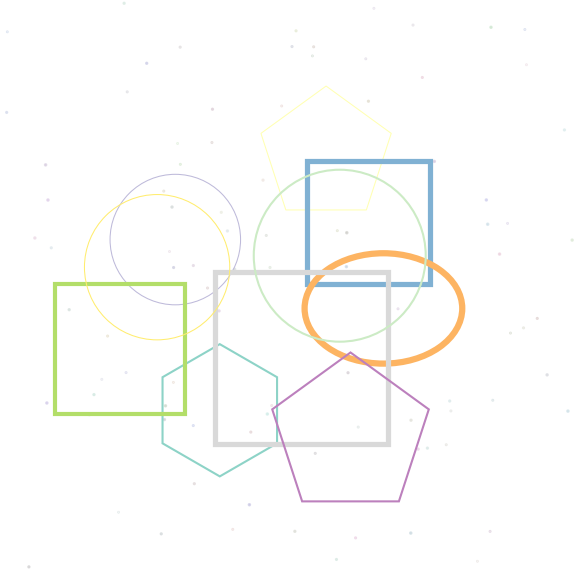[{"shape": "hexagon", "thickness": 1, "radius": 0.57, "center": [0.381, 0.289]}, {"shape": "pentagon", "thickness": 0.5, "radius": 0.59, "center": [0.565, 0.732]}, {"shape": "circle", "thickness": 0.5, "radius": 0.56, "center": [0.304, 0.584]}, {"shape": "square", "thickness": 2.5, "radius": 0.53, "center": [0.638, 0.614]}, {"shape": "oval", "thickness": 3, "radius": 0.68, "center": [0.664, 0.465]}, {"shape": "square", "thickness": 2, "radius": 0.56, "center": [0.208, 0.395]}, {"shape": "square", "thickness": 2.5, "radius": 0.75, "center": [0.522, 0.379]}, {"shape": "pentagon", "thickness": 1, "radius": 0.71, "center": [0.607, 0.246]}, {"shape": "circle", "thickness": 1, "radius": 0.74, "center": [0.588, 0.556]}, {"shape": "circle", "thickness": 0.5, "radius": 0.63, "center": [0.272, 0.536]}]